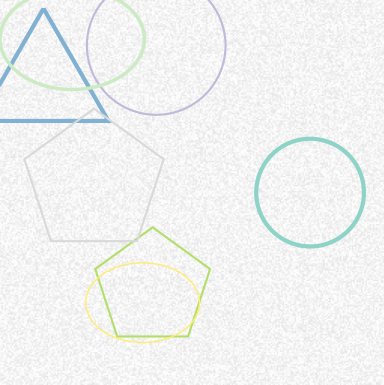[{"shape": "circle", "thickness": 3, "radius": 0.7, "center": [0.805, 0.5]}, {"shape": "circle", "thickness": 1.5, "radius": 0.9, "center": [0.406, 0.882]}, {"shape": "triangle", "thickness": 3, "radius": 0.97, "center": [0.113, 0.783]}, {"shape": "pentagon", "thickness": 1.5, "radius": 0.78, "center": [0.396, 0.253]}, {"shape": "pentagon", "thickness": 1.5, "radius": 0.95, "center": [0.244, 0.528]}, {"shape": "oval", "thickness": 2.5, "radius": 0.94, "center": [0.188, 0.899]}, {"shape": "oval", "thickness": 1, "radius": 0.74, "center": [0.37, 0.214]}]